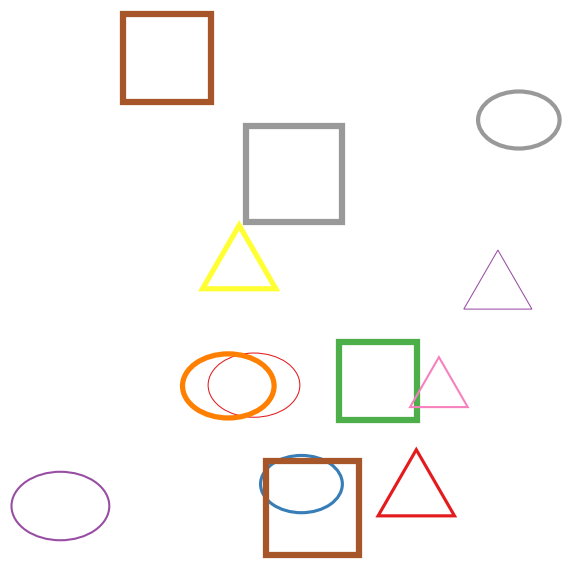[{"shape": "oval", "thickness": 0.5, "radius": 0.4, "center": [0.44, 0.332]}, {"shape": "triangle", "thickness": 1.5, "radius": 0.38, "center": [0.721, 0.144]}, {"shape": "oval", "thickness": 1.5, "radius": 0.35, "center": [0.522, 0.161]}, {"shape": "square", "thickness": 3, "radius": 0.34, "center": [0.654, 0.339]}, {"shape": "triangle", "thickness": 0.5, "radius": 0.34, "center": [0.862, 0.498]}, {"shape": "oval", "thickness": 1, "radius": 0.42, "center": [0.105, 0.123]}, {"shape": "oval", "thickness": 2.5, "radius": 0.4, "center": [0.395, 0.331]}, {"shape": "triangle", "thickness": 2.5, "radius": 0.37, "center": [0.414, 0.536]}, {"shape": "square", "thickness": 3, "radius": 0.41, "center": [0.541, 0.119]}, {"shape": "square", "thickness": 3, "radius": 0.38, "center": [0.289, 0.899]}, {"shape": "triangle", "thickness": 1, "radius": 0.29, "center": [0.76, 0.323]}, {"shape": "square", "thickness": 3, "radius": 0.42, "center": [0.509, 0.698]}, {"shape": "oval", "thickness": 2, "radius": 0.35, "center": [0.898, 0.791]}]